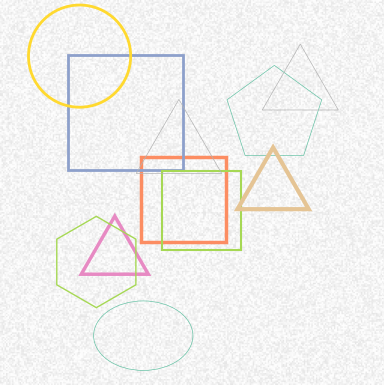[{"shape": "pentagon", "thickness": 0.5, "radius": 0.65, "center": [0.713, 0.701]}, {"shape": "oval", "thickness": 0.5, "radius": 0.64, "center": [0.372, 0.128]}, {"shape": "square", "thickness": 2.5, "radius": 0.55, "center": [0.477, 0.482]}, {"shape": "square", "thickness": 2, "radius": 0.75, "center": [0.327, 0.708]}, {"shape": "triangle", "thickness": 2.5, "radius": 0.5, "center": [0.298, 0.338]}, {"shape": "square", "thickness": 1.5, "radius": 0.52, "center": [0.523, 0.453]}, {"shape": "hexagon", "thickness": 1, "radius": 0.59, "center": [0.25, 0.319]}, {"shape": "circle", "thickness": 2, "radius": 0.66, "center": [0.207, 0.854]}, {"shape": "triangle", "thickness": 3, "radius": 0.53, "center": [0.709, 0.51]}, {"shape": "triangle", "thickness": 0.5, "radius": 0.57, "center": [0.78, 0.771]}, {"shape": "triangle", "thickness": 0.5, "radius": 0.64, "center": [0.465, 0.614]}]